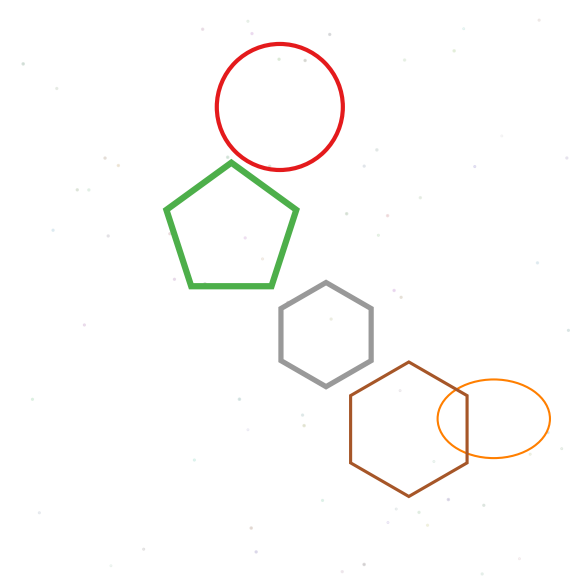[{"shape": "circle", "thickness": 2, "radius": 0.55, "center": [0.485, 0.814]}, {"shape": "pentagon", "thickness": 3, "radius": 0.59, "center": [0.401, 0.599]}, {"shape": "oval", "thickness": 1, "radius": 0.49, "center": [0.855, 0.274]}, {"shape": "hexagon", "thickness": 1.5, "radius": 0.58, "center": [0.708, 0.256]}, {"shape": "hexagon", "thickness": 2.5, "radius": 0.45, "center": [0.565, 0.42]}]